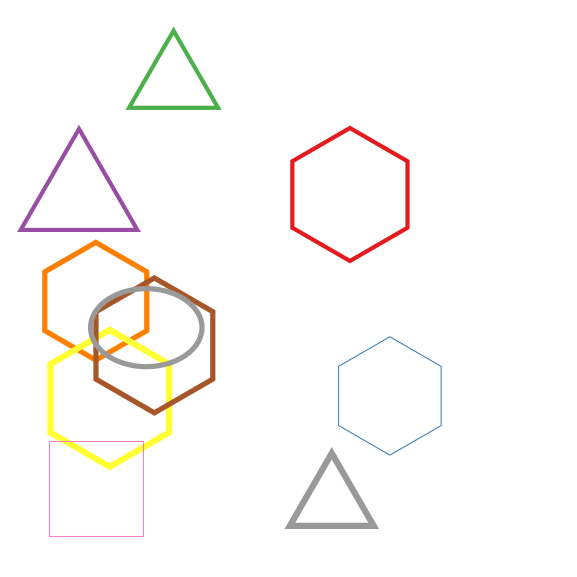[{"shape": "hexagon", "thickness": 2, "radius": 0.58, "center": [0.606, 0.662]}, {"shape": "hexagon", "thickness": 0.5, "radius": 0.51, "center": [0.675, 0.314]}, {"shape": "triangle", "thickness": 2, "radius": 0.45, "center": [0.301, 0.857]}, {"shape": "triangle", "thickness": 2, "radius": 0.58, "center": [0.137, 0.659]}, {"shape": "hexagon", "thickness": 2.5, "radius": 0.51, "center": [0.166, 0.477]}, {"shape": "hexagon", "thickness": 3, "radius": 0.59, "center": [0.19, 0.309]}, {"shape": "hexagon", "thickness": 2.5, "radius": 0.58, "center": [0.267, 0.401]}, {"shape": "square", "thickness": 0.5, "radius": 0.41, "center": [0.166, 0.153]}, {"shape": "oval", "thickness": 2.5, "radius": 0.48, "center": [0.253, 0.432]}, {"shape": "triangle", "thickness": 3, "radius": 0.42, "center": [0.574, 0.13]}]